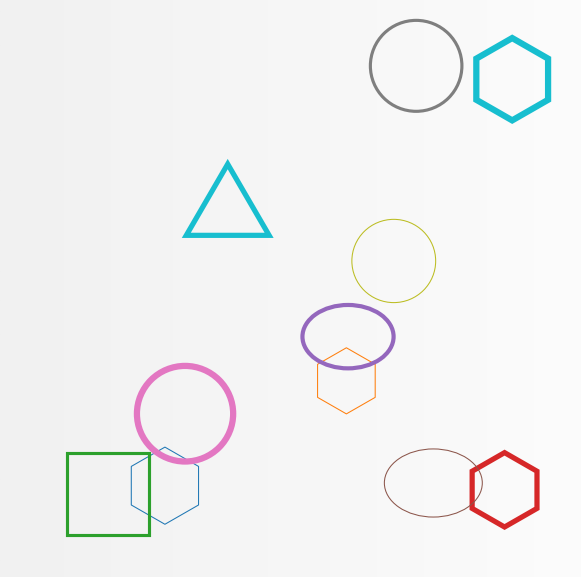[{"shape": "hexagon", "thickness": 0.5, "radius": 0.33, "center": [0.284, 0.158]}, {"shape": "hexagon", "thickness": 0.5, "radius": 0.29, "center": [0.596, 0.34]}, {"shape": "square", "thickness": 1.5, "radius": 0.35, "center": [0.186, 0.144]}, {"shape": "hexagon", "thickness": 2.5, "radius": 0.32, "center": [0.868, 0.151]}, {"shape": "oval", "thickness": 2, "radius": 0.39, "center": [0.599, 0.416]}, {"shape": "oval", "thickness": 0.5, "radius": 0.42, "center": [0.746, 0.163]}, {"shape": "circle", "thickness": 3, "radius": 0.41, "center": [0.318, 0.283]}, {"shape": "circle", "thickness": 1.5, "radius": 0.39, "center": [0.716, 0.885]}, {"shape": "circle", "thickness": 0.5, "radius": 0.36, "center": [0.677, 0.547]}, {"shape": "hexagon", "thickness": 3, "radius": 0.36, "center": [0.881, 0.862]}, {"shape": "triangle", "thickness": 2.5, "radius": 0.41, "center": [0.392, 0.633]}]